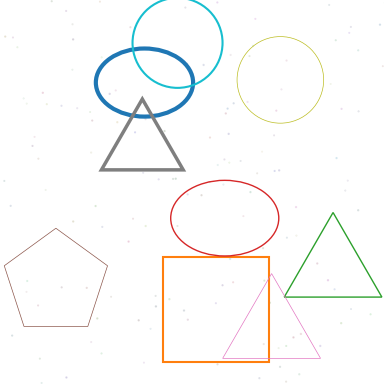[{"shape": "oval", "thickness": 3, "radius": 0.63, "center": [0.375, 0.786]}, {"shape": "square", "thickness": 1.5, "radius": 0.68, "center": [0.561, 0.195]}, {"shape": "triangle", "thickness": 1, "radius": 0.73, "center": [0.865, 0.302]}, {"shape": "oval", "thickness": 1, "radius": 0.7, "center": [0.584, 0.433]}, {"shape": "pentagon", "thickness": 0.5, "radius": 0.71, "center": [0.145, 0.266]}, {"shape": "triangle", "thickness": 0.5, "radius": 0.73, "center": [0.705, 0.143]}, {"shape": "triangle", "thickness": 2.5, "radius": 0.61, "center": [0.37, 0.62]}, {"shape": "circle", "thickness": 0.5, "radius": 0.56, "center": [0.728, 0.793]}, {"shape": "circle", "thickness": 1.5, "radius": 0.58, "center": [0.461, 0.889]}]